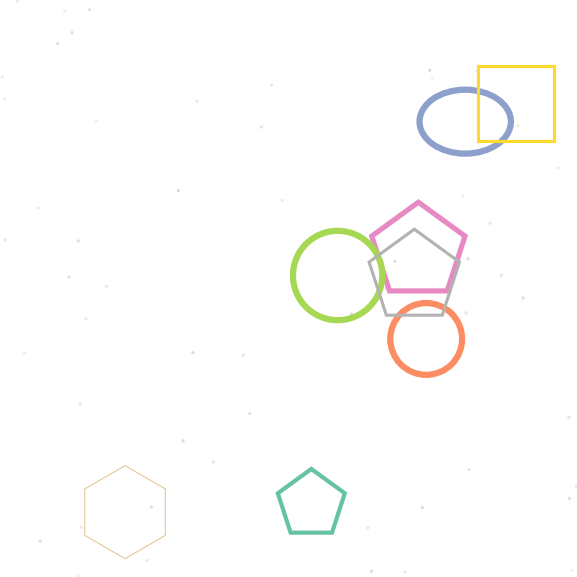[{"shape": "pentagon", "thickness": 2, "radius": 0.3, "center": [0.539, 0.126]}, {"shape": "circle", "thickness": 3, "radius": 0.31, "center": [0.738, 0.412]}, {"shape": "oval", "thickness": 3, "radius": 0.4, "center": [0.806, 0.788]}, {"shape": "pentagon", "thickness": 2.5, "radius": 0.42, "center": [0.724, 0.564]}, {"shape": "circle", "thickness": 3, "radius": 0.39, "center": [0.585, 0.522]}, {"shape": "square", "thickness": 1.5, "radius": 0.33, "center": [0.893, 0.82]}, {"shape": "hexagon", "thickness": 0.5, "radius": 0.4, "center": [0.217, 0.112]}, {"shape": "pentagon", "thickness": 1.5, "radius": 0.41, "center": [0.717, 0.52]}]